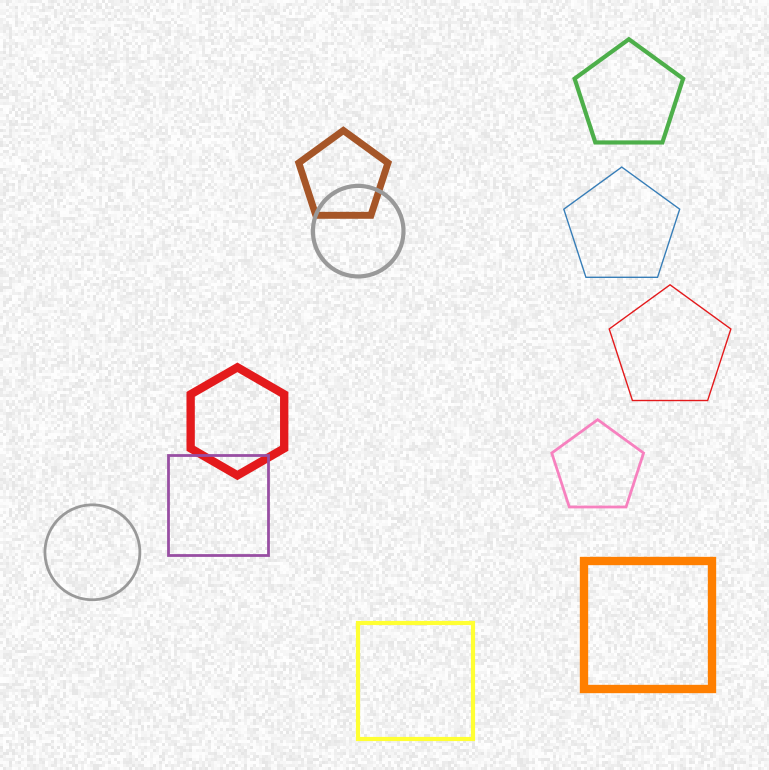[{"shape": "pentagon", "thickness": 0.5, "radius": 0.42, "center": [0.87, 0.547]}, {"shape": "hexagon", "thickness": 3, "radius": 0.35, "center": [0.308, 0.453]}, {"shape": "pentagon", "thickness": 0.5, "radius": 0.4, "center": [0.807, 0.704]}, {"shape": "pentagon", "thickness": 1.5, "radius": 0.37, "center": [0.817, 0.875]}, {"shape": "square", "thickness": 1, "radius": 0.32, "center": [0.283, 0.344]}, {"shape": "square", "thickness": 3, "radius": 0.42, "center": [0.842, 0.188]}, {"shape": "square", "thickness": 1.5, "radius": 0.38, "center": [0.54, 0.115]}, {"shape": "pentagon", "thickness": 2.5, "radius": 0.3, "center": [0.446, 0.77]}, {"shape": "pentagon", "thickness": 1, "radius": 0.31, "center": [0.776, 0.392]}, {"shape": "circle", "thickness": 1.5, "radius": 0.29, "center": [0.465, 0.7]}, {"shape": "circle", "thickness": 1, "radius": 0.31, "center": [0.12, 0.283]}]